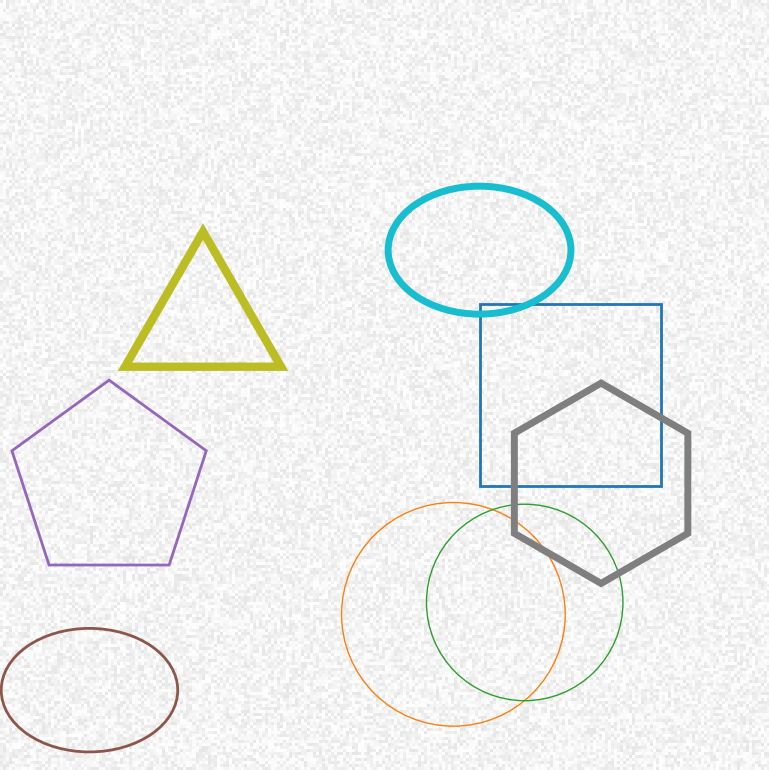[{"shape": "square", "thickness": 1, "radius": 0.59, "center": [0.741, 0.487]}, {"shape": "circle", "thickness": 0.5, "radius": 0.73, "center": [0.589, 0.202]}, {"shape": "circle", "thickness": 0.5, "radius": 0.64, "center": [0.681, 0.218]}, {"shape": "pentagon", "thickness": 1, "radius": 0.66, "center": [0.142, 0.374]}, {"shape": "oval", "thickness": 1, "radius": 0.57, "center": [0.116, 0.104]}, {"shape": "hexagon", "thickness": 2.5, "radius": 0.65, "center": [0.781, 0.372]}, {"shape": "triangle", "thickness": 3, "radius": 0.59, "center": [0.264, 0.582]}, {"shape": "oval", "thickness": 2.5, "radius": 0.59, "center": [0.623, 0.675]}]